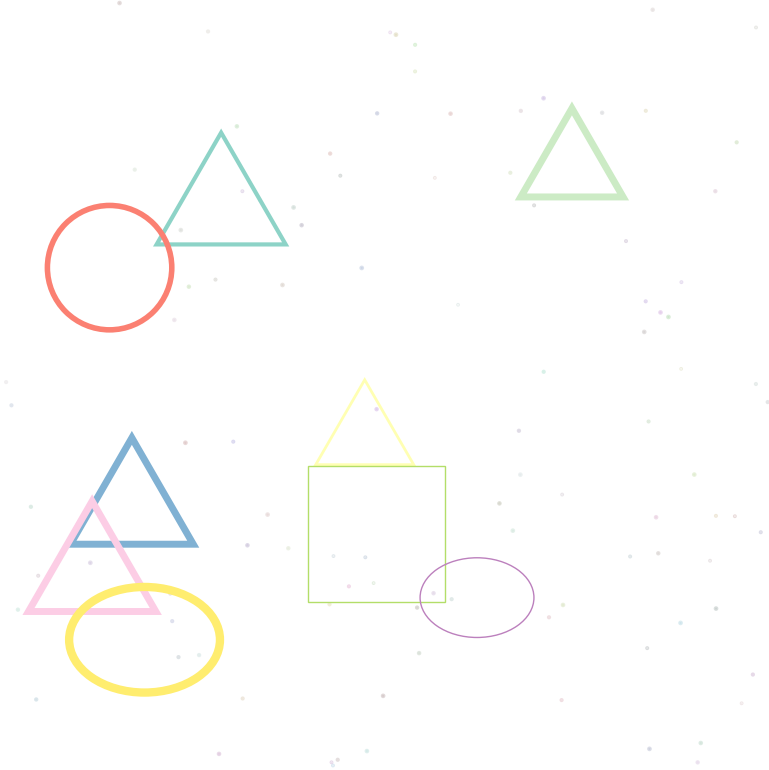[{"shape": "triangle", "thickness": 1.5, "radius": 0.48, "center": [0.287, 0.731]}, {"shape": "triangle", "thickness": 1, "radius": 0.37, "center": [0.474, 0.433]}, {"shape": "circle", "thickness": 2, "radius": 0.4, "center": [0.142, 0.652]}, {"shape": "triangle", "thickness": 2.5, "radius": 0.46, "center": [0.171, 0.339]}, {"shape": "square", "thickness": 0.5, "radius": 0.44, "center": [0.489, 0.307]}, {"shape": "triangle", "thickness": 2.5, "radius": 0.48, "center": [0.12, 0.254]}, {"shape": "oval", "thickness": 0.5, "radius": 0.37, "center": [0.619, 0.224]}, {"shape": "triangle", "thickness": 2.5, "radius": 0.38, "center": [0.743, 0.783]}, {"shape": "oval", "thickness": 3, "radius": 0.49, "center": [0.188, 0.169]}]